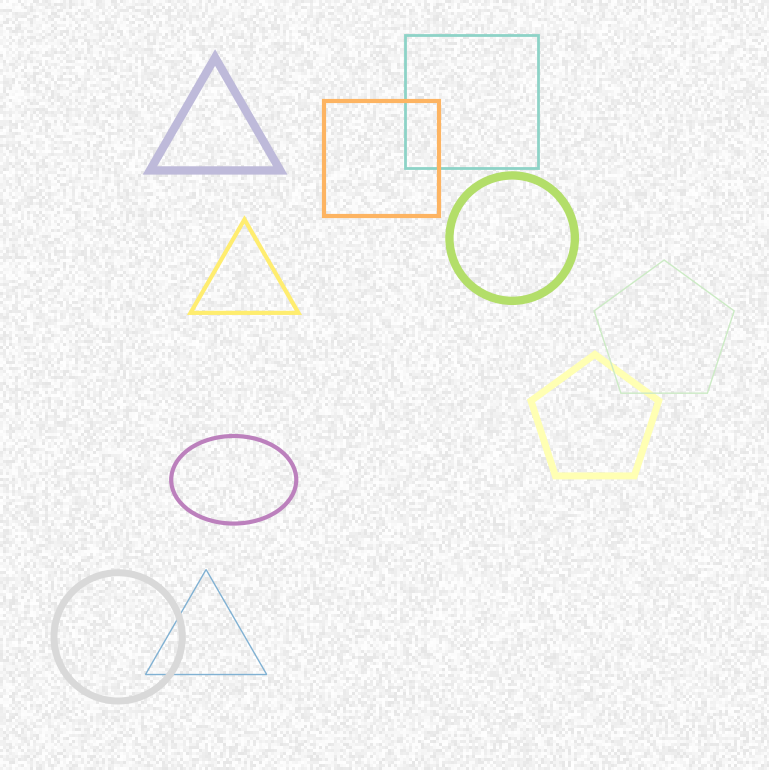[{"shape": "square", "thickness": 1, "radius": 0.43, "center": [0.612, 0.868]}, {"shape": "pentagon", "thickness": 2.5, "radius": 0.44, "center": [0.773, 0.453]}, {"shape": "triangle", "thickness": 3, "radius": 0.49, "center": [0.279, 0.828]}, {"shape": "triangle", "thickness": 0.5, "radius": 0.45, "center": [0.268, 0.169]}, {"shape": "square", "thickness": 1.5, "radius": 0.37, "center": [0.495, 0.794]}, {"shape": "circle", "thickness": 3, "radius": 0.41, "center": [0.665, 0.691]}, {"shape": "circle", "thickness": 2.5, "radius": 0.42, "center": [0.153, 0.173]}, {"shape": "oval", "thickness": 1.5, "radius": 0.41, "center": [0.304, 0.377]}, {"shape": "pentagon", "thickness": 0.5, "radius": 0.48, "center": [0.863, 0.567]}, {"shape": "triangle", "thickness": 1.5, "radius": 0.4, "center": [0.318, 0.634]}]